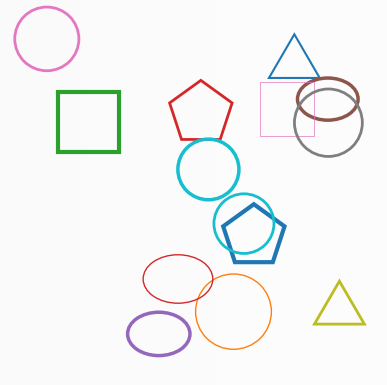[{"shape": "pentagon", "thickness": 3, "radius": 0.42, "center": [0.655, 0.386]}, {"shape": "triangle", "thickness": 1.5, "radius": 0.38, "center": [0.76, 0.835]}, {"shape": "circle", "thickness": 1, "radius": 0.49, "center": [0.603, 0.191]}, {"shape": "square", "thickness": 3, "radius": 0.39, "center": [0.229, 0.684]}, {"shape": "oval", "thickness": 1, "radius": 0.45, "center": [0.459, 0.275]}, {"shape": "pentagon", "thickness": 2, "radius": 0.42, "center": [0.518, 0.706]}, {"shape": "oval", "thickness": 2.5, "radius": 0.4, "center": [0.41, 0.133]}, {"shape": "oval", "thickness": 2.5, "radius": 0.39, "center": [0.846, 0.743]}, {"shape": "circle", "thickness": 2, "radius": 0.41, "center": [0.121, 0.899]}, {"shape": "square", "thickness": 0.5, "radius": 0.35, "center": [0.741, 0.717]}, {"shape": "circle", "thickness": 2, "radius": 0.44, "center": [0.847, 0.681]}, {"shape": "triangle", "thickness": 2, "radius": 0.37, "center": [0.876, 0.195]}, {"shape": "circle", "thickness": 2, "radius": 0.39, "center": [0.63, 0.419]}, {"shape": "circle", "thickness": 2.5, "radius": 0.39, "center": [0.538, 0.56]}]